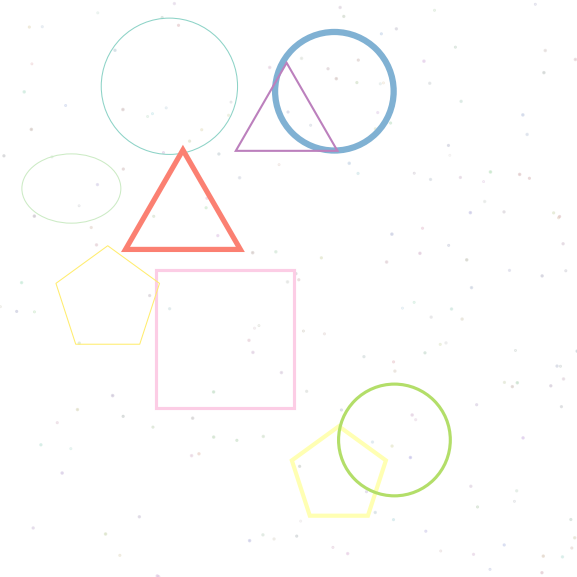[{"shape": "circle", "thickness": 0.5, "radius": 0.59, "center": [0.293, 0.85]}, {"shape": "pentagon", "thickness": 2, "radius": 0.43, "center": [0.587, 0.175]}, {"shape": "triangle", "thickness": 2.5, "radius": 0.57, "center": [0.317, 0.625]}, {"shape": "circle", "thickness": 3, "radius": 0.51, "center": [0.579, 0.841]}, {"shape": "circle", "thickness": 1.5, "radius": 0.48, "center": [0.683, 0.237]}, {"shape": "square", "thickness": 1.5, "radius": 0.59, "center": [0.39, 0.412]}, {"shape": "triangle", "thickness": 1, "radius": 0.51, "center": [0.496, 0.789]}, {"shape": "oval", "thickness": 0.5, "radius": 0.43, "center": [0.124, 0.673]}, {"shape": "pentagon", "thickness": 0.5, "radius": 0.47, "center": [0.187, 0.479]}]